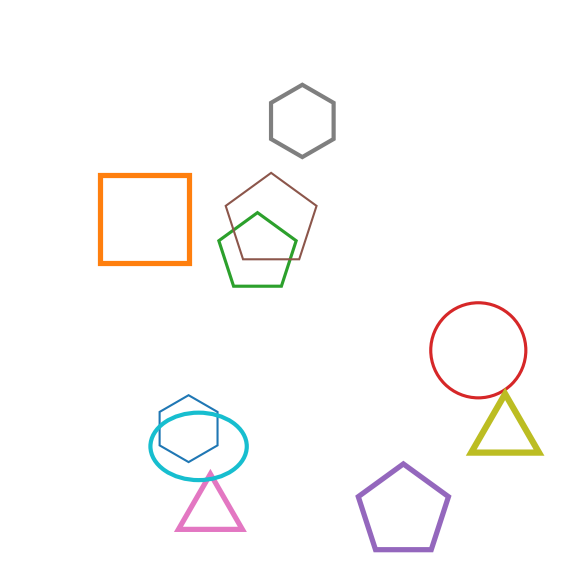[{"shape": "hexagon", "thickness": 1, "radius": 0.29, "center": [0.327, 0.257]}, {"shape": "square", "thickness": 2.5, "radius": 0.38, "center": [0.25, 0.62]}, {"shape": "pentagon", "thickness": 1.5, "radius": 0.35, "center": [0.446, 0.561]}, {"shape": "circle", "thickness": 1.5, "radius": 0.41, "center": [0.828, 0.393]}, {"shape": "pentagon", "thickness": 2.5, "radius": 0.41, "center": [0.698, 0.114]}, {"shape": "pentagon", "thickness": 1, "radius": 0.41, "center": [0.469, 0.617]}, {"shape": "triangle", "thickness": 2.5, "radius": 0.32, "center": [0.364, 0.114]}, {"shape": "hexagon", "thickness": 2, "radius": 0.31, "center": [0.524, 0.79]}, {"shape": "triangle", "thickness": 3, "radius": 0.34, "center": [0.875, 0.249]}, {"shape": "oval", "thickness": 2, "radius": 0.42, "center": [0.344, 0.226]}]